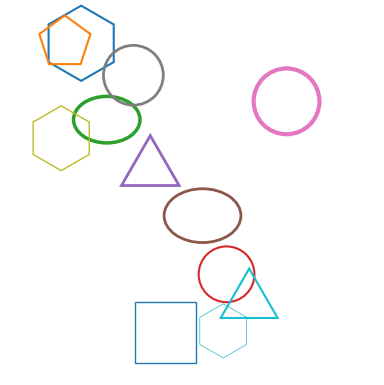[{"shape": "hexagon", "thickness": 1.5, "radius": 0.49, "center": [0.211, 0.888]}, {"shape": "square", "thickness": 1, "radius": 0.39, "center": [0.43, 0.136]}, {"shape": "pentagon", "thickness": 1.5, "radius": 0.35, "center": [0.168, 0.89]}, {"shape": "oval", "thickness": 2.5, "radius": 0.43, "center": [0.277, 0.689]}, {"shape": "circle", "thickness": 1.5, "radius": 0.36, "center": [0.588, 0.288]}, {"shape": "triangle", "thickness": 2, "radius": 0.43, "center": [0.39, 0.561]}, {"shape": "oval", "thickness": 2, "radius": 0.5, "center": [0.526, 0.44]}, {"shape": "circle", "thickness": 3, "radius": 0.43, "center": [0.744, 0.737]}, {"shape": "circle", "thickness": 2, "radius": 0.39, "center": [0.346, 0.805]}, {"shape": "hexagon", "thickness": 1, "radius": 0.42, "center": [0.159, 0.641]}, {"shape": "triangle", "thickness": 1.5, "radius": 0.43, "center": [0.647, 0.217]}, {"shape": "hexagon", "thickness": 0.5, "radius": 0.35, "center": [0.58, 0.141]}]